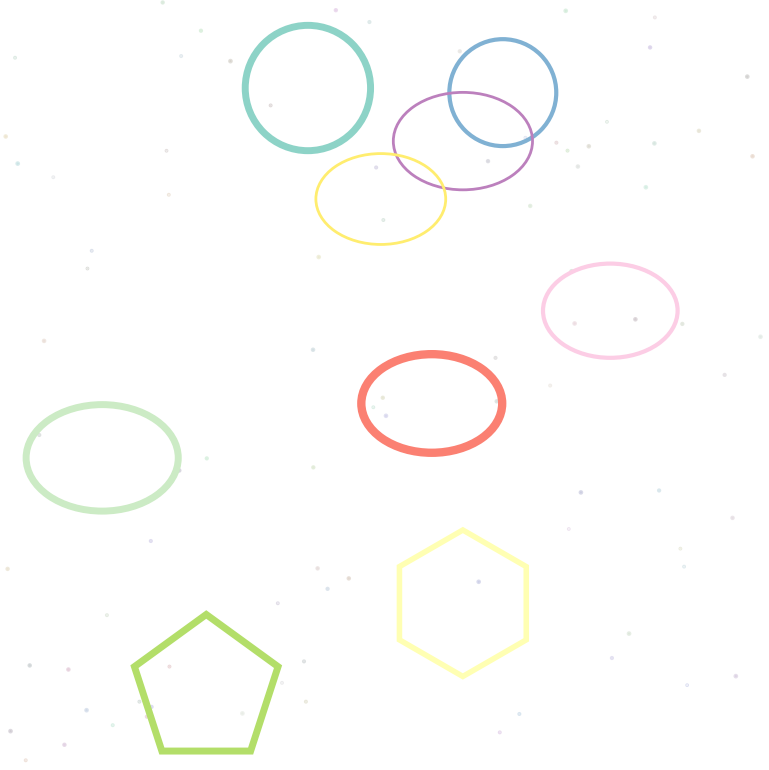[{"shape": "circle", "thickness": 2.5, "radius": 0.41, "center": [0.4, 0.886]}, {"shape": "hexagon", "thickness": 2, "radius": 0.48, "center": [0.601, 0.217]}, {"shape": "oval", "thickness": 3, "radius": 0.46, "center": [0.561, 0.476]}, {"shape": "circle", "thickness": 1.5, "radius": 0.35, "center": [0.653, 0.88]}, {"shape": "pentagon", "thickness": 2.5, "radius": 0.49, "center": [0.268, 0.104]}, {"shape": "oval", "thickness": 1.5, "radius": 0.44, "center": [0.793, 0.596]}, {"shape": "oval", "thickness": 1, "radius": 0.45, "center": [0.601, 0.817]}, {"shape": "oval", "thickness": 2.5, "radius": 0.49, "center": [0.133, 0.405]}, {"shape": "oval", "thickness": 1, "radius": 0.42, "center": [0.495, 0.742]}]